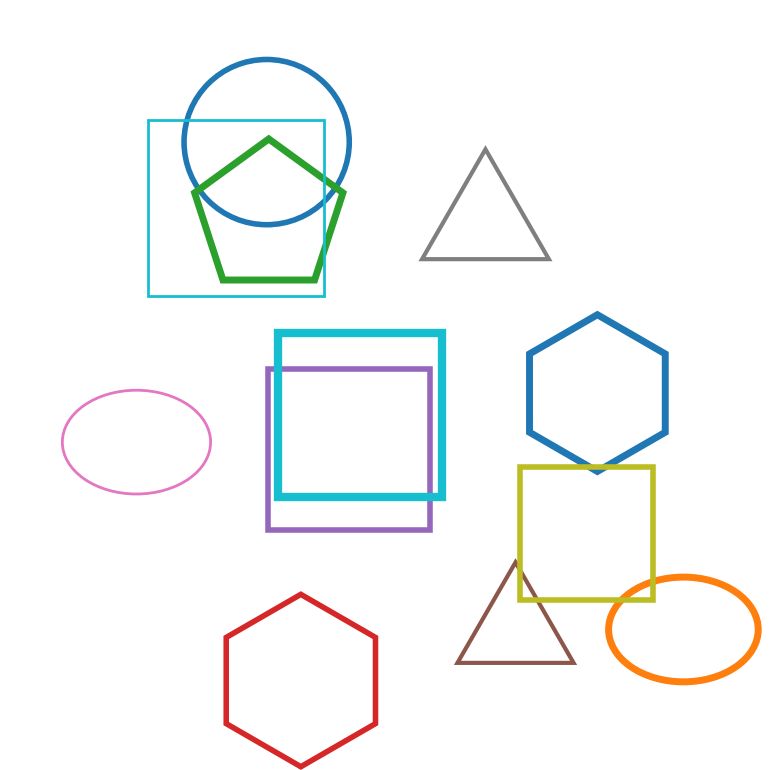[{"shape": "circle", "thickness": 2, "radius": 0.54, "center": [0.346, 0.815]}, {"shape": "hexagon", "thickness": 2.5, "radius": 0.51, "center": [0.776, 0.489]}, {"shape": "oval", "thickness": 2.5, "radius": 0.49, "center": [0.888, 0.183]}, {"shape": "pentagon", "thickness": 2.5, "radius": 0.51, "center": [0.349, 0.718]}, {"shape": "hexagon", "thickness": 2, "radius": 0.56, "center": [0.391, 0.116]}, {"shape": "square", "thickness": 2, "radius": 0.52, "center": [0.453, 0.416]}, {"shape": "triangle", "thickness": 1.5, "radius": 0.44, "center": [0.67, 0.183]}, {"shape": "oval", "thickness": 1, "radius": 0.48, "center": [0.177, 0.426]}, {"shape": "triangle", "thickness": 1.5, "radius": 0.48, "center": [0.63, 0.711]}, {"shape": "square", "thickness": 2, "radius": 0.43, "center": [0.762, 0.307]}, {"shape": "square", "thickness": 3, "radius": 0.53, "center": [0.467, 0.461]}, {"shape": "square", "thickness": 1, "radius": 0.57, "center": [0.306, 0.73]}]